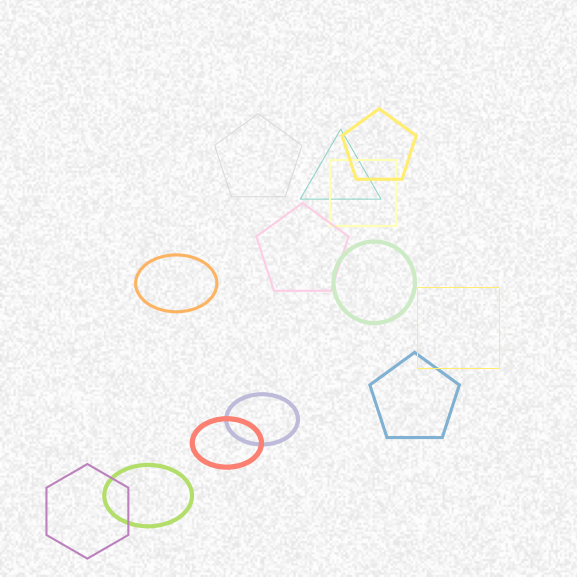[{"shape": "triangle", "thickness": 0.5, "radius": 0.4, "center": [0.59, 0.695]}, {"shape": "square", "thickness": 1, "radius": 0.29, "center": [0.629, 0.664]}, {"shape": "oval", "thickness": 2, "radius": 0.31, "center": [0.454, 0.273]}, {"shape": "oval", "thickness": 2.5, "radius": 0.3, "center": [0.393, 0.232]}, {"shape": "pentagon", "thickness": 1.5, "radius": 0.41, "center": [0.718, 0.307]}, {"shape": "oval", "thickness": 1.5, "radius": 0.35, "center": [0.305, 0.508]}, {"shape": "oval", "thickness": 2, "radius": 0.38, "center": [0.257, 0.141]}, {"shape": "pentagon", "thickness": 1, "radius": 0.42, "center": [0.524, 0.564]}, {"shape": "pentagon", "thickness": 0.5, "radius": 0.4, "center": [0.447, 0.723]}, {"shape": "hexagon", "thickness": 1, "radius": 0.41, "center": [0.151, 0.114]}, {"shape": "circle", "thickness": 2, "radius": 0.35, "center": [0.648, 0.51]}, {"shape": "square", "thickness": 0.5, "radius": 0.35, "center": [0.793, 0.432]}, {"shape": "pentagon", "thickness": 1.5, "radius": 0.34, "center": [0.656, 0.743]}]